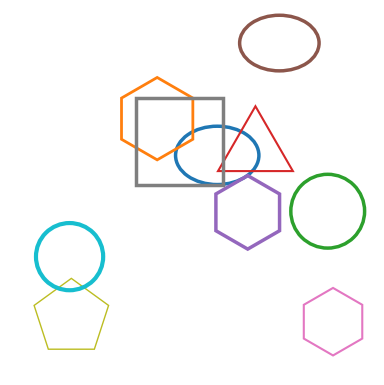[{"shape": "oval", "thickness": 2.5, "radius": 0.54, "center": [0.564, 0.596]}, {"shape": "hexagon", "thickness": 2, "radius": 0.53, "center": [0.408, 0.692]}, {"shape": "circle", "thickness": 2.5, "radius": 0.48, "center": [0.851, 0.451]}, {"shape": "triangle", "thickness": 1.5, "radius": 0.56, "center": [0.663, 0.612]}, {"shape": "hexagon", "thickness": 2.5, "radius": 0.48, "center": [0.643, 0.448]}, {"shape": "oval", "thickness": 2.5, "radius": 0.52, "center": [0.726, 0.888]}, {"shape": "hexagon", "thickness": 1.5, "radius": 0.44, "center": [0.865, 0.164]}, {"shape": "square", "thickness": 2.5, "radius": 0.57, "center": [0.466, 0.632]}, {"shape": "pentagon", "thickness": 1, "radius": 0.51, "center": [0.185, 0.175]}, {"shape": "circle", "thickness": 3, "radius": 0.44, "center": [0.181, 0.333]}]